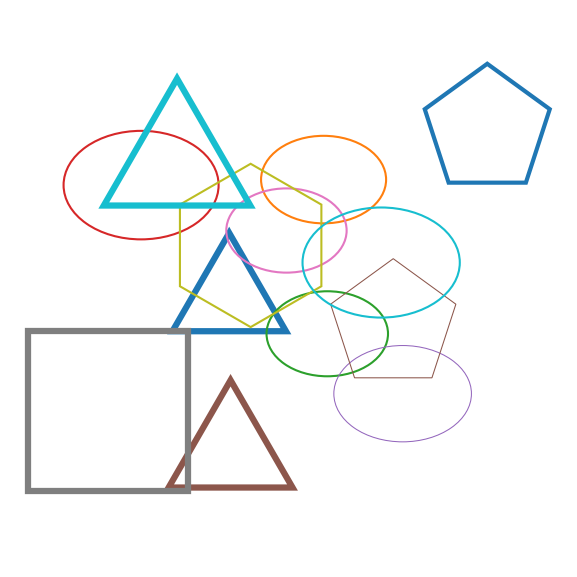[{"shape": "pentagon", "thickness": 2, "radius": 0.57, "center": [0.844, 0.775]}, {"shape": "triangle", "thickness": 3, "radius": 0.57, "center": [0.397, 0.482]}, {"shape": "oval", "thickness": 1, "radius": 0.54, "center": [0.56, 0.688]}, {"shape": "oval", "thickness": 1, "radius": 0.53, "center": [0.567, 0.421]}, {"shape": "oval", "thickness": 1, "radius": 0.67, "center": [0.244, 0.679]}, {"shape": "oval", "thickness": 0.5, "radius": 0.6, "center": [0.697, 0.317]}, {"shape": "pentagon", "thickness": 0.5, "radius": 0.57, "center": [0.681, 0.437]}, {"shape": "triangle", "thickness": 3, "radius": 0.62, "center": [0.399, 0.217]}, {"shape": "oval", "thickness": 1, "radius": 0.52, "center": [0.496, 0.6]}, {"shape": "square", "thickness": 3, "radius": 0.69, "center": [0.188, 0.287]}, {"shape": "hexagon", "thickness": 1, "radius": 0.71, "center": [0.434, 0.574]}, {"shape": "triangle", "thickness": 3, "radius": 0.73, "center": [0.307, 0.716]}, {"shape": "oval", "thickness": 1, "radius": 0.68, "center": [0.66, 0.545]}]